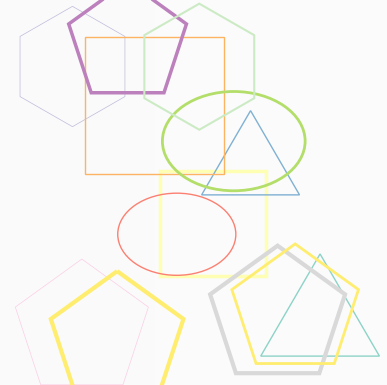[{"shape": "triangle", "thickness": 1, "radius": 0.88, "center": [0.826, 0.164]}, {"shape": "square", "thickness": 2.5, "radius": 0.68, "center": [0.55, 0.42]}, {"shape": "hexagon", "thickness": 0.5, "radius": 0.78, "center": [0.187, 0.827]}, {"shape": "oval", "thickness": 1, "radius": 0.76, "center": [0.456, 0.392]}, {"shape": "triangle", "thickness": 1, "radius": 0.73, "center": [0.647, 0.567]}, {"shape": "square", "thickness": 1, "radius": 0.89, "center": [0.399, 0.726]}, {"shape": "oval", "thickness": 2, "radius": 0.92, "center": [0.603, 0.633]}, {"shape": "pentagon", "thickness": 0.5, "radius": 0.9, "center": [0.211, 0.147]}, {"shape": "pentagon", "thickness": 3, "radius": 0.92, "center": [0.716, 0.179]}, {"shape": "pentagon", "thickness": 2.5, "radius": 0.8, "center": [0.329, 0.888]}, {"shape": "hexagon", "thickness": 1.5, "radius": 0.82, "center": [0.514, 0.827]}, {"shape": "pentagon", "thickness": 2, "radius": 0.86, "center": [0.762, 0.195]}, {"shape": "pentagon", "thickness": 3, "radius": 0.9, "center": [0.302, 0.116]}]